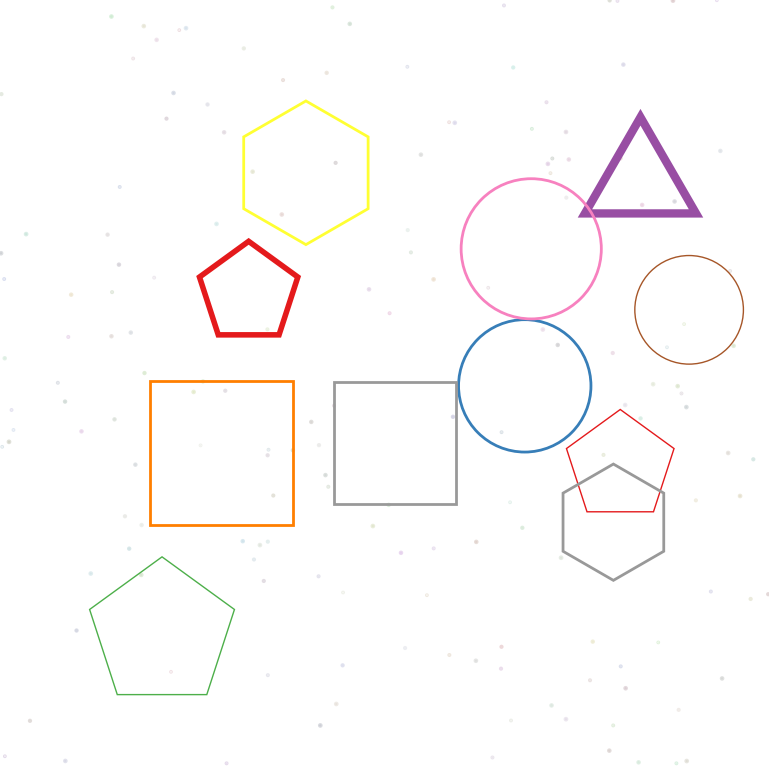[{"shape": "pentagon", "thickness": 2, "radius": 0.34, "center": [0.323, 0.619]}, {"shape": "pentagon", "thickness": 0.5, "radius": 0.37, "center": [0.806, 0.395]}, {"shape": "circle", "thickness": 1, "radius": 0.43, "center": [0.682, 0.499]}, {"shape": "pentagon", "thickness": 0.5, "radius": 0.49, "center": [0.21, 0.178]}, {"shape": "triangle", "thickness": 3, "radius": 0.42, "center": [0.832, 0.764]}, {"shape": "square", "thickness": 1, "radius": 0.47, "center": [0.287, 0.412]}, {"shape": "hexagon", "thickness": 1, "radius": 0.47, "center": [0.397, 0.776]}, {"shape": "circle", "thickness": 0.5, "radius": 0.35, "center": [0.895, 0.598]}, {"shape": "circle", "thickness": 1, "radius": 0.46, "center": [0.69, 0.677]}, {"shape": "hexagon", "thickness": 1, "radius": 0.38, "center": [0.797, 0.322]}, {"shape": "square", "thickness": 1, "radius": 0.4, "center": [0.513, 0.424]}]